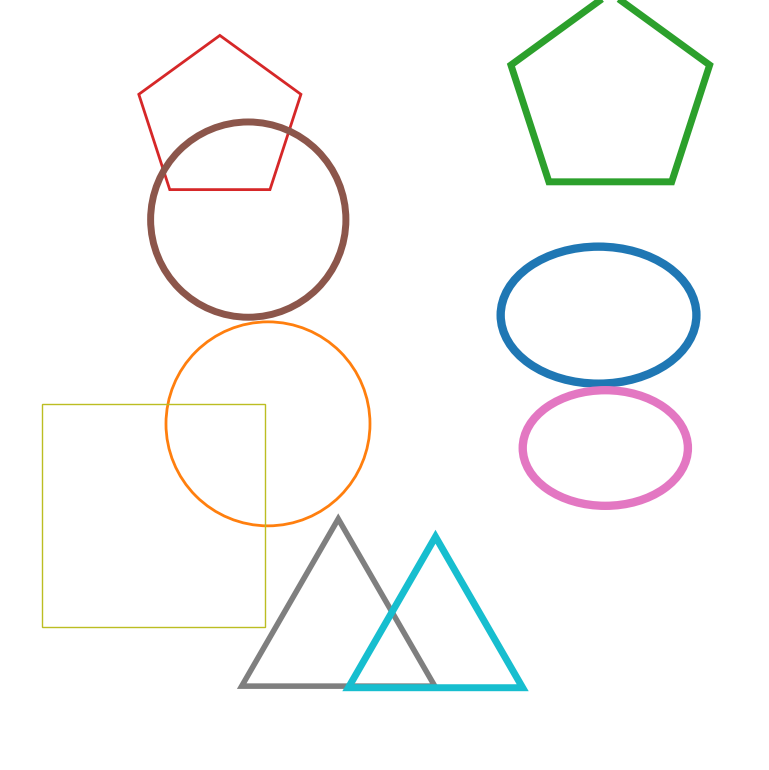[{"shape": "oval", "thickness": 3, "radius": 0.64, "center": [0.777, 0.591]}, {"shape": "circle", "thickness": 1, "radius": 0.66, "center": [0.348, 0.45]}, {"shape": "pentagon", "thickness": 2.5, "radius": 0.68, "center": [0.793, 0.874]}, {"shape": "pentagon", "thickness": 1, "radius": 0.55, "center": [0.286, 0.843]}, {"shape": "circle", "thickness": 2.5, "radius": 0.63, "center": [0.322, 0.715]}, {"shape": "oval", "thickness": 3, "radius": 0.54, "center": [0.786, 0.418]}, {"shape": "triangle", "thickness": 2, "radius": 0.72, "center": [0.439, 0.181]}, {"shape": "square", "thickness": 0.5, "radius": 0.72, "center": [0.199, 0.331]}, {"shape": "triangle", "thickness": 2.5, "radius": 0.65, "center": [0.566, 0.172]}]